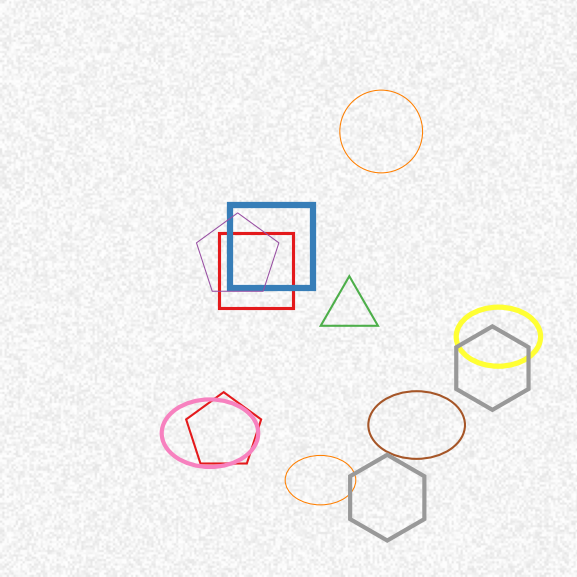[{"shape": "pentagon", "thickness": 1, "radius": 0.34, "center": [0.387, 0.252]}, {"shape": "square", "thickness": 1.5, "radius": 0.32, "center": [0.443, 0.531]}, {"shape": "square", "thickness": 3, "radius": 0.36, "center": [0.471, 0.572]}, {"shape": "triangle", "thickness": 1, "radius": 0.29, "center": [0.605, 0.464]}, {"shape": "pentagon", "thickness": 0.5, "radius": 0.38, "center": [0.412, 0.555]}, {"shape": "circle", "thickness": 0.5, "radius": 0.36, "center": [0.66, 0.771]}, {"shape": "oval", "thickness": 0.5, "radius": 0.31, "center": [0.555, 0.168]}, {"shape": "oval", "thickness": 2.5, "radius": 0.37, "center": [0.863, 0.416]}, {"shape": "oval", "thickness": 1, "radius": 0.42, "center": [0.721, 0.263]}, {"shape": "oval", "thickness": 2, "radius": 0.42, "center": [0.364, 0.249]}, {"shape": "hexagon", "thickness": 2, "radius": 0.36, "center": [0.853, 0.362]}, {"shape": "hexagon", "thickness": 2, "radius": 0.37, "center": [0.671, 0.137]}]